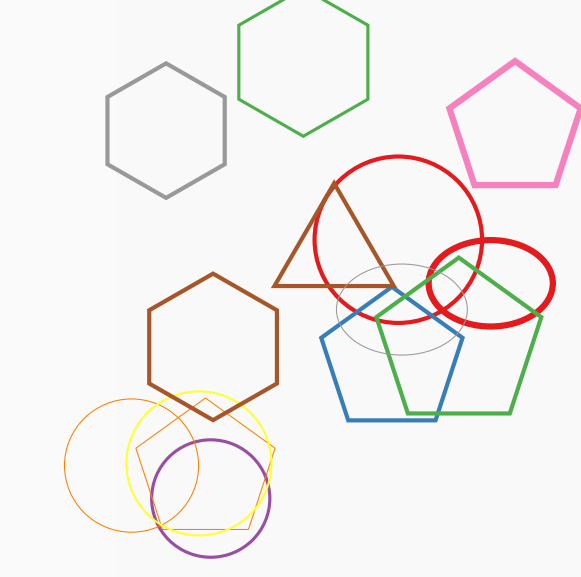[{"shape": "circle", "thickness": 2, "radius": 0.72, "center": [0.685, 0.584]}, {"shape": "oval", "thickness": 3, "radius": 0.53, "center": [0.844, 0.509]}, {"shape": "pentagon", "thickness": 2, "radius": 0.64, "center": [0.674, 0.375]}, {"shape": "pentagon", "thickness": 2, "radius": 0.75, "center": [0.789, 0.404]}, {"shape": "hexagon", "thickness": 1.5, "radius": 0.64, "center": [0.522, 0.891]}, {"shape": "circle", "thickness": 1.5, "radius": 0.51, "center": [0.363, 0.136]}, {"shape": "circle", "thickness": 0.5, "radius": 0.58, "center": [0.226, 0.193]}, {"shape": "pentagon", "thickness": 0.5, "radius": 0.63, "center": [0.353, 0.184]}, {"shape": "circle", "thickness": 1, "radius": 0.62, "center": [0.342, 0.197]}, {"shape": "hexagon", "thickness": 2, "radius": 0.63, "center": [0.367, 0.398]}, {"shape": "triangle", "thickness": 2, "radius": 0.59, "center": [0.575, 0.563]}, {"shape": "pentagon", "thickness": 3, "radius": 0.59, "center": [0.886, 0.775]}, {"shape": "oval", "thickness": 0.5, "radius": 0.56, "center": [0.691, 0.463]}, {"shape": "hexagon", "thickness": 2, "radius": 0.58, "center": [0.286, 0.773]}]